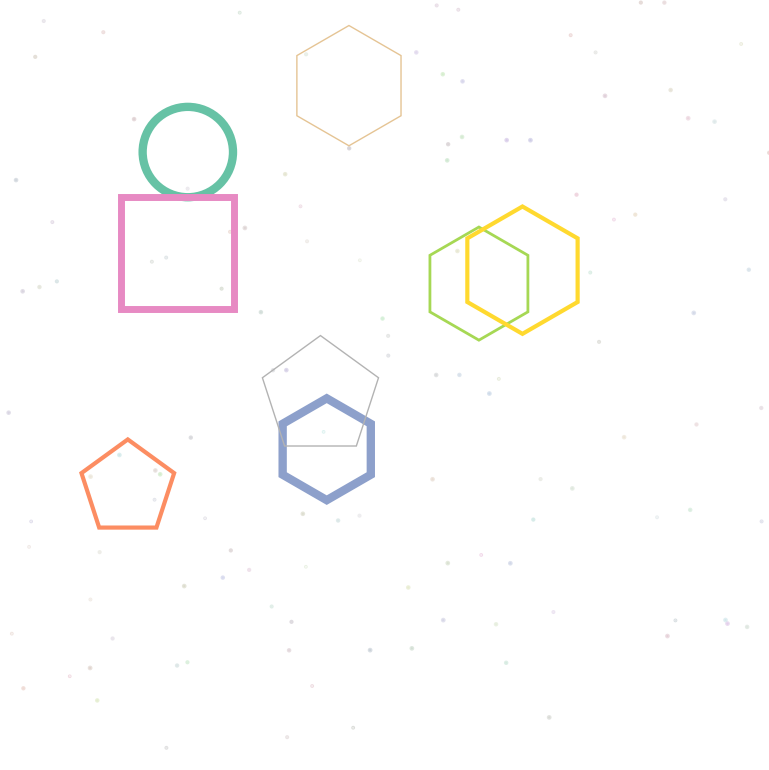[{"shape": "circle", "thickness": 3, "radius": 0.29, "center": [0.244, 0.803]}, {"shape": "pentagon", "thickness": 1.5, "radius": 0.32, "center": [0.166, 0.366]}, {"shape": "hexagon", "thickness": 3, "radius": 0.33, "center": [0.424, 0.417]}, {"shape": "square", "thickness": 2.5, "radius": 0.37, "center": [0.231, 0.671]}, {"shape": "hexagon", "thickness": 1, "radius": 0.37, "center": [0.622, 0.632]}, {"shape": "hexagon", "thickness": 1.5, "radius": 0.41, "center": [0.679, 0.649]}, {"shape": "hexagon", "thickness": 0.5, "radius": 0.39, "center": [0.453, 0.889]}, {"shape": "pentagon", "thickness": 0.5, "radius": 0.4, "center": [0.416, 0.485]}]